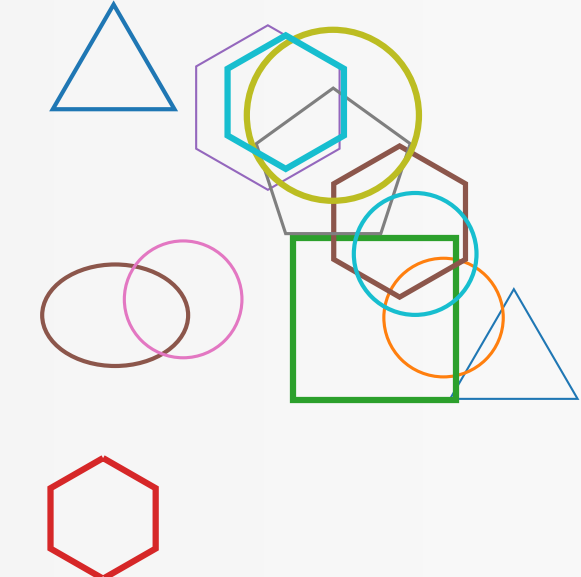[{"shape": "triangle", "thickness": 1, "radius": 0.63, "center": [0.884, 0.372]}, {"shape": "triangle", "thickness": 2, "radius": 0.6, "center": [0.196, 0.87]}, {"shape": "circle", "thickness": 1.5, "radius": 0.51, "center": [0.763, 0.449]}, {"shape": "square", "thickness": 3, "radius": 0.7, "center": [0.645, 0.447]}, {"shape": "hexagon", "thickness": 3, "radius": 0.52, "center": [0.177, 0.101]}, {"shape": "hexagon", "thickness": 1, "radius": 0.71, "center": [0.461, 0.813]}, {"shape": "hexagon", "thickness": 2.5, "radius": 0.65, "center": [0.688, 0.616]}, {"shape": "oval", "thickness": 2, "radius": 0.63, "center": [0.198, 0.453]}, {"shape": "circle", "thickness": 1.5, "radius": 0.51, "center": [0.315, 0.481]}, {"shape": "pentagon", "thickness": 1.5, "radius": 0.7, "center": [0.573, 0.707]}, {"shape": "circle", "thickness": 3, "radius": 0.74, "center": [0.573, 0.799]}, {"shape": "circle", "thickness": 2, "radius": 0.53, "center": [0.714, 0.559]}, {"shape": "hexagon", "thickness": 3, "radius": 0.58, "center": [0.492, 0.822]}]